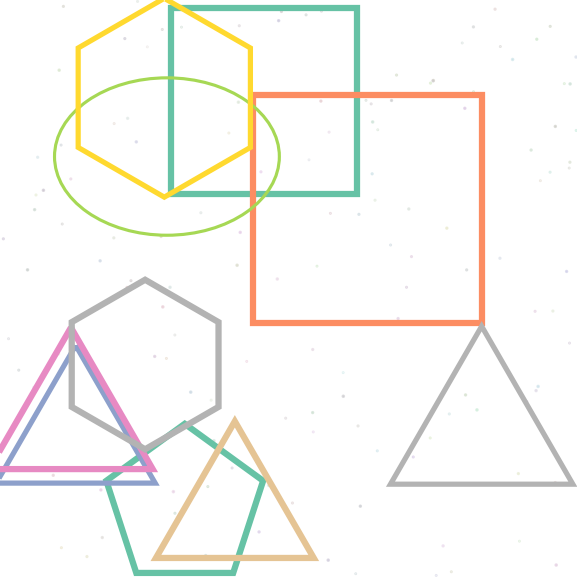[{"shape": "square", "thickness": 3, "radius": 0.81, "center": [0.456, 0.824]}, {"shape": "pentagon", "thickness": 3, "radius": 0.71, "center": [0.32, 0.123]}, {"shape": "square", "thickness": 3, "radius": 0.99, "center": [0.636, 0.637]}, {"shape": "triangle", "thickness": 2.5, "radius": 0.79, "center": [0.131, 0.242]}, {"shape": "triangle", "thickness": 3, "radius": 0.82, "center": [0.123, 0.269]}, {"shape": "oval", "thickness": 1.5, "radius": 0.97, "center": [0.289, 0.728]}, {"shape": "hexagon", "thickness": 2.5, "radius": 0.86, "center": [0.284, 0.83]}, {"shape": "triangle", "thickness": 3, "radius": 0.79, "center": [0.407, 0.112]}, {"shape": "triangle", "thickness": 2.5, "radius": 0.91, "center": [0.834, 0.252]}, {"shape": "hexagon", "thickness": 3, "radius": 0.73, "center": [0.251, 0.368]}]